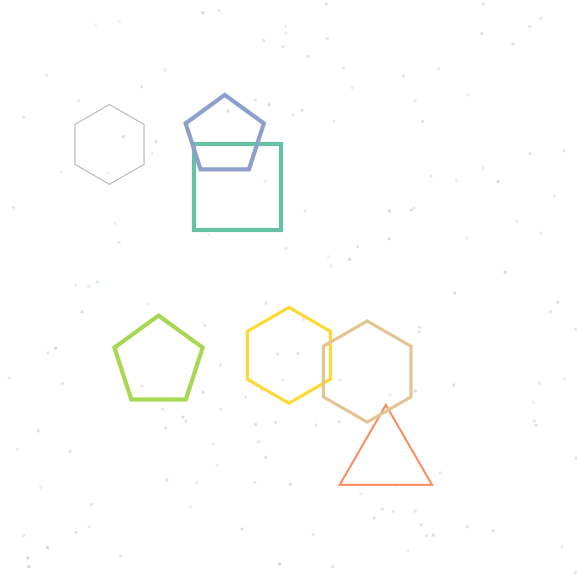[{"shape": "square", "thickness": 2, "radius": 0.37, "center": [0.411, 0.676]}, {"shape": "triangle", "thickness": 1, "radius": 0.46, "center": [0.668, 0.206]}, {"shape": "pentagon", "thickness": 2, "radius": 0.36, "center": [0.389, 0.764]}, {"shape": "pentagon", "thickness": 2, "radius": 0.4, "center": [0.275, 0.372]}, {"shape": "hexagon", "thickness": 1.5, "radius": 0.41, "center": [0.5, 0.384]}, {"shape": "hexagon", "thickness": 1.5, "radius": 0.44, "center": [0.636, 0.356]}, {"shape": "hexagon", "thickness": 0.5, "radius": 0.35, "center": [0.19, 0.749]}]